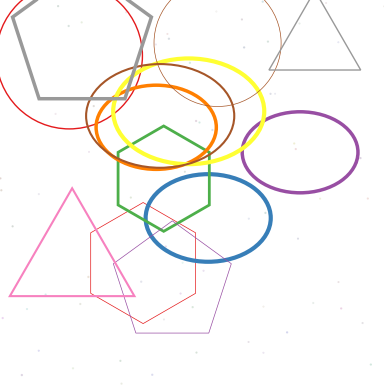[{"shape": "circle", "thickness": 1, "radius": 0.95, "center": [0.18, 0.855]}, {"shape": "hexagon", "thickness": 0.5, "radius": 0.79, "center": [0.372, 0.317]}, {"shape": "oval", "thickness": 3, "radius": 0.81, "center": [0.541, 0.434]}, {"shape": "hexagon", "thickness": 2, "radius": 0.68, "center": [0.425, 0.536]}, {"shape": "pentagon", "thickness": 0.5, "radius": 0.81, "center": [0.448, 0.265]}, {"shape": "oval", "thickness": 2.5, "radius": 0.75, "center": [0.779, 0.604]}, {"shape": "oval", "thickness": 2.5, "radius": 0.78, "center": [0.406, 0.669]}, {"shape": "oval", "thickness": 3, "radius": 0.98, "center": [0.49, 0.711]}, {"shape": "circle", "thickness": 0.5, "radius": 0.83, "center": [0.565, 0.888]}, {"shape": "oval", "thickness": 1.5, "radius": 0.96, "center": [0.416, 0.699]}, {"shape": "triangle", "thickness": 1.5, "radius": 0.93, "center": [0.187, 0.324]}, {"shape": "triangle", "thickness": 1, "radius": 0.69, "center": [0.818, 0.887]}, {"shape": "pentagon", "thickness": 2.5, "radius": 0.95, "center": [0.213, 0.897]}]